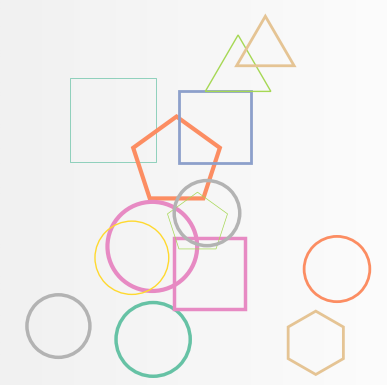[{"shape": "square", "thickness": 0.5, "radius": 0.55, "center": [0.292, 0.688]}, {"shape": "circle", "thickness": 2.5, "radius": 0.48, "center": [0.395, 0.118]}, {"shape": "circle", "thickness": 2, "radius": 0.42, "center": [0.87, 0.301]}, {"shape": "pentagon", "thickness": 3, "radius": 0.59, "center": [0.456, 0.58]}, {"shape": "square", "thickness": 2, "radius": 0.47, "center": [0.555, 0.671]}, {"shape": "circle", "thickness": 3, "radius": 0.58, "center": [0.393, 0.36]}, {"shape": "square", "thickness": 2.5, "radius": 0.46, "center": [0.54, 0.29]}, {"shape": "pentagon", "thickness": 0.5, "radius": 0.41, "center": [0.51, 0.419]}, {"shape": "triangle", "thickness": 1, "radius": 0.49, "center": [0.614, 0.811]}, {"shape": "circle", "thickness": 1, "radius": 0.48, "center": [0.34, 0.33]}, {"shape": "triangle", "thickness": 2, "radius": 0.43, "center": [0.685, 0.872]}, {"shape": "hexagon", "thickness": 2, "radius": 0.41, "center": [0.815, 0.11]}, {"shape": "circle", "thickness": 2.5, "radius": 0.41, "center": [0.151, 0.153]}, {"shape": "circle", "thickness": 2.5, "radius": 0.42, "center": [0.534, 0.446]}]